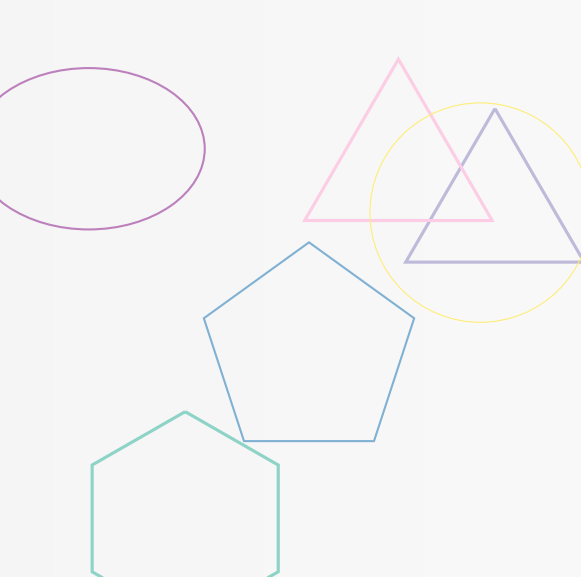[{"shape": "hexagon", "thickness": 1.5, "radius": 0.92, "center": [0.319, 0.101]}, {"shape": "triangle", "thickness": 1.5, "radius": 0.89, "center": [0.852, 0.634]}, {"shape": "pentagon", "thickness": 1, "radius": 0.95, "center": [0.532, 0.389]}, {"shape": "triangle", "thickness": 1.5, "radius": 0.93, "center": [0.685, 0.71]}, {"shape": "oval", "thickness": 1, "radius": 1.0, "center": [0.153, 0.742]}, {"shape": "circle", "thickness": 0.5, "radius": 0.95, "center": [0.826, 0.631]}]